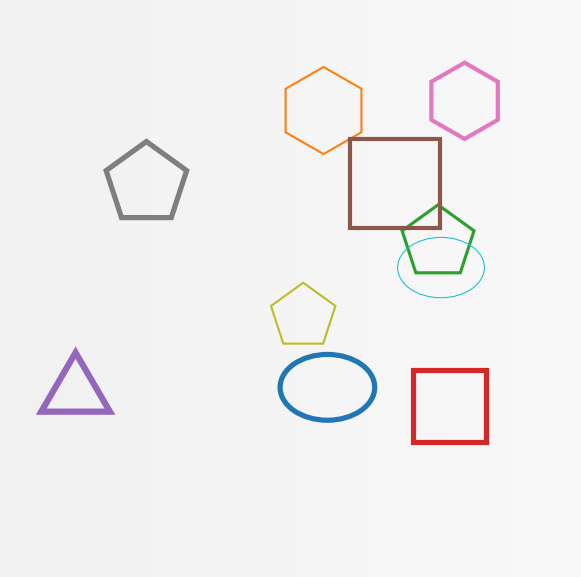[{"shape": "oval", "thickness": 2.5, "radius": 0.41, "center": [0.563, 0.328]}, {"shape": "hexagon", "thickness": 1, "radius": 0.38, "center": [0.557, 0.808]}, {"shape": "pentagon", "thickness": 1.5, "radius": 0.33, "center": [0.754, 0.579]}, {"shape": "square", "thickness": 2.5, "radius": 0.31, "center": [0.773, 0.296]}, {"shape": "triangle", "thickness": 3, "radius": 0.34, "center": [0.13, 0.32]}, {"shape": "square", "thickness": 2, "radius": 0.38, "center": [0.68, 0.681]}, {"shape": "hexagon", "thickness": 2, "radius": 0.33, "center": [0.799, 0.825]}, {"shape": "pentagon", "thickness": 2.5, "radius": 0.36, "center": [0.252, 0.681]}, {"shape": "pentagon", "thickness": 1, "radius": 0.29, "center": [0.522, 0.451]}, {"shape": "oval", "thickness": 0.5, "radius": 0.37, "center": [0.759, 0.536]}]